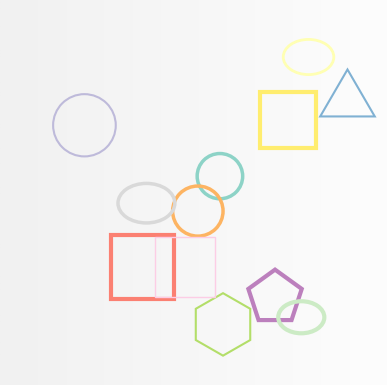[{"shape": "circle", "thickness": 2.5, "radius": 0.29, "center": [0.568, 0.542]}, {"shape": "oval", "thickness": 2, "radius": 0.33, "center": [0.796, 0.852]}, {"shape": "circle", "thickness": 1.5, "radius": 0.4, "center": [0.218, 0.675]}, {"shape": "square", "thickness": 3, "radius": 0.41, "center": [0.368, 0.307]}, {"shape": "triangle", "thickness": 1.5, "radius": 0.41, "center": [0.897, 0.738]}, {"shape": "circle", "thickness": 2.5, "radius": 0.33, "center": [0.511, 0.452]}, {"shape": "hexagon", "thickness": 1.5, "radius": 0.41, "center": [0.576, 0.157]}, {"shape": "square", "thickness": 1, "radius": 0.39, "center": [0.477, 0.306]}, {"shape": "oval", "thickness": 2.5, "radius": 0.37, "center": [0.378, 0.472]}, {"shape": "pentagon", "thickness": 3, "radius": 0.36, "center": [0.71, 0.227]}, {"shape": "oval", "thickness": 3, "radius": 0.3, "center": [0.778, 0.176]}, {"shape": "square", "thickness": 3, "radius": 0.36, "center": [0.744, 0.688]}]